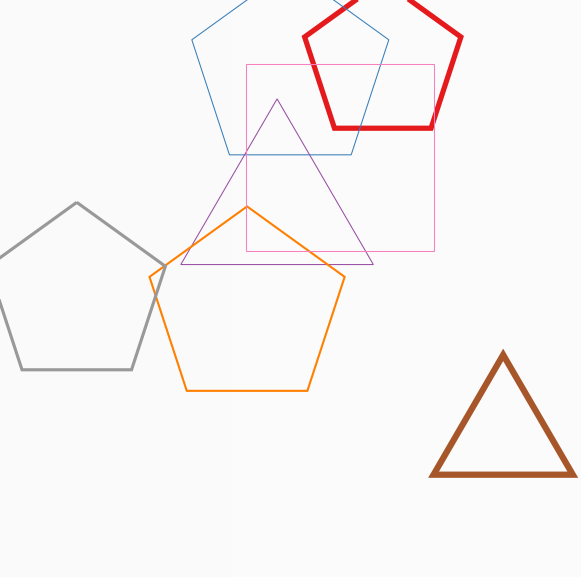[{"shape": "pentagon", "thickness": 2.5, "radius": 0.71, "center": [0.659, 0.891]}, {"shape": "pentagon", "thickness": 0.5, "radius": 0.89, "center": [0.499, 0.875]}, {"shape": "triangle", "thickness": 0.5, "radius": 0.96, "center": [0.477, 0.637]}, {"shape": "pentagon", "thickness": 1, "radius": 0.88, "center": [0.425, 0.465]}, {"shape": "triangle", "thickness": 3, "radius": 0.69, "center": [0.866, 0.246]}, {"shape": "square", "thickness": 0.5, "radius": 0.81, "center": [0.585, 0.726]}, {"shape": "pentagon", "thickness": 1.5, "radius": 0.8, "center": [0.132, 0.488]}]